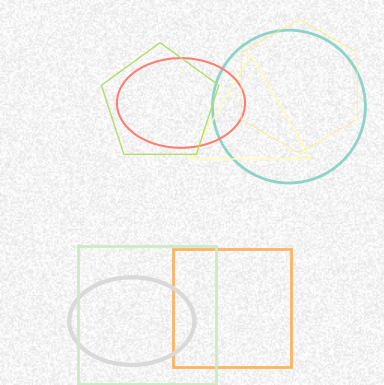[{"shape": "circle", "thickness": 2, "radius": 0.99, "center": [0.75, 0.723]}, {"shape": "triangle", "thickness": 1, "radius": 0.9, "center": [0.651, 0.678]}, {"shape": "oval", "thickness": 1.5, "radius": 0.83, "center": [0.47, 0.733]}, {"shape": "square", "thickness": 2, "radius": 0.76, "center": [0.603, 0.2]}, {"shape": "pentagon", "thickness": 1, "radius": 0.8, "center": [0.416, 0.729]}, {"shape": "oval", "thickness": 3, "radius": 0.81, "center": [0.342, 0.166]}, {"shape": "square", "thickness": 2, "radius": 0.9, "center": [0.381, 0.181]}, {"shape": "hexagon", "thickness": 0.5, "radius": 0.87, "center": [0.777, 0.776]}]